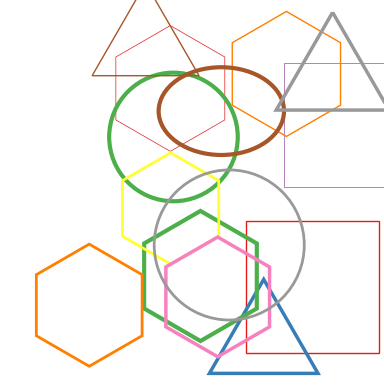[{"shape": "hexagon", "thickness": 0.5, "radius": 0.82, "center": [0.442, 0.77]}, {"shape": "square", "thickness": 1, "radius": 0.86, "center": [0.811, 0.255]}, {"shape": "triangle", "thickness": 2.5, "radius": 0.81, "center": [0.685, 0.112]}, {"shape": "hexagon", "thickness": 3, "radius": 0.84, "center": [0.521, 0.283]}, {"shape": "circle", "thickness": 3, "radius": 0.83, "center": [0.451, 0.644]}, {"shape": "square", "thickness": 0.5, "radius": 0.81, "center": [0.898, 0.675]}, {"shape": "hexagon", "thickness": 2, "radius": 0.79, "center": [0.232, 0.207]}, {"shape": "hexagon", "thickness": 1, "radius": 0.81, "center": [0.744, 0.808]}, {"shape": "hexagon", "thickness": 2, "radius": 0.72, "center": [0.443, 0.459]}, {"shape": "triangle", "thickness": 1, "radius": 0.8, "center": [0.378, 0.884]}, {"shape": "oval", "thickness": 3, "radius": 0.81, "center": [0.575, 0.711]}, {"shape": "hexagon", "thickness": 2.5, "radius": 0.78, "center": [0.565, 0.229]}, {"shape": "circle", "thickness": 2, "radius": 0.97, "center": [0.595, 0.364]}, {"shape": "triangle", "thickness": 2.5, "radius": 0.85, "center": [0.864, 0.799]}]